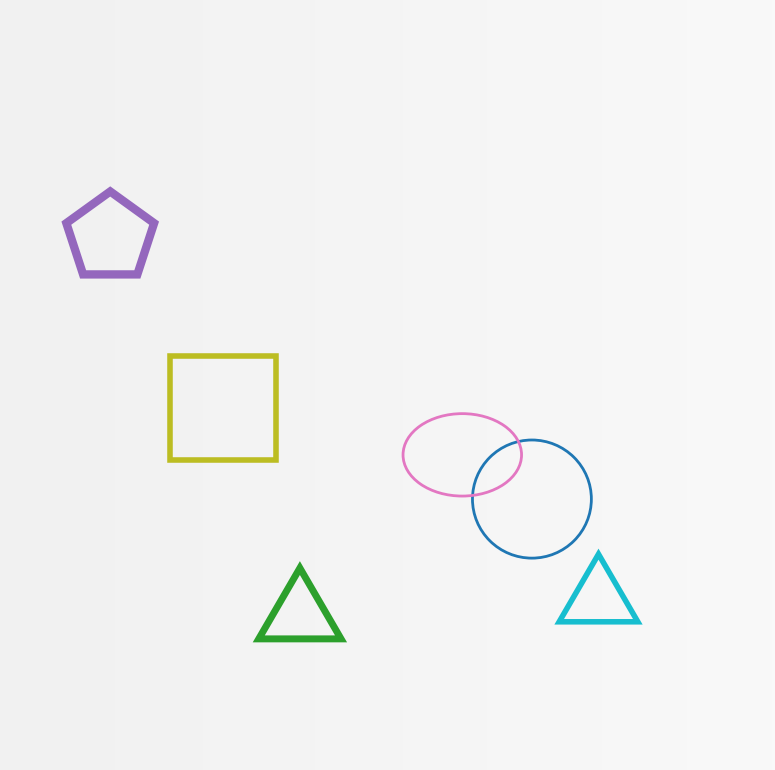[{"shape": "circle", "thickness": 1, "radius": 0.38, "center": [0.686, 0.352]}, {"shape": "triangle", "thickness": 2.5, "radius": 0.31, "center": [0.387, 0.201]}, {"shape": "pentagon", "thickness": 3, "radius": 0.3, "center": [0.142, 0.692]}, {"shape": "oval", "thickness": 1, "radius": 0.38, "center": [0.597, 0.409]}, {"shape": "square", "thickness": 2, "radius": 0.34, "center": [0.288, 0.47]}, {"shape": "triangle", "thickness": 2, "radius": 0.29, "center": [0.772, 0.222]}]